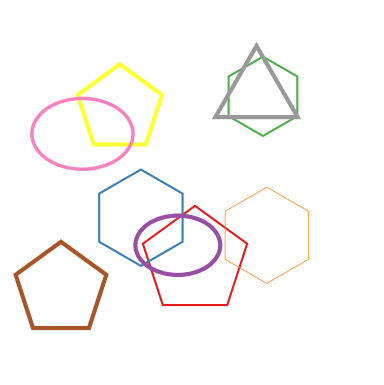[{"shape": "pentagon", "thickness": 1.5, "radius": 0.71, "center": [0.507, 0.323]}, {"shape": "hexagon", "thickness": 1.5, "radius": 0.63, "center": [0.366, 0.435]}, {"shape": "hexagon", "thickness": 1.5, "radius": 0.52, "center": [0.683, 0.75]}, {"shape": "oval", "thickness": 3, "radius": 0.55, "center": [0.462, 0.363]}, {"shape": "hexagon", "thickness": 0.5, "radius": 0.62, "center": [0.693, 0.389]}, {"shape": "pentagon", "thickness": 3, "radius": 0.58, "center": [0.311, 0.718]}, {"shape": "pentagon", "thickness": 3, "radius": 0.62, "center": [0.158, 0.248]}, {"shape": "oval", "thickness": 2.5, "radius": 0.66, "center": [0.214, 0.652]}, {"shape": "triangle", "thickness": 3, "radius": 0.62, "center": [0.666, 0.757]}]